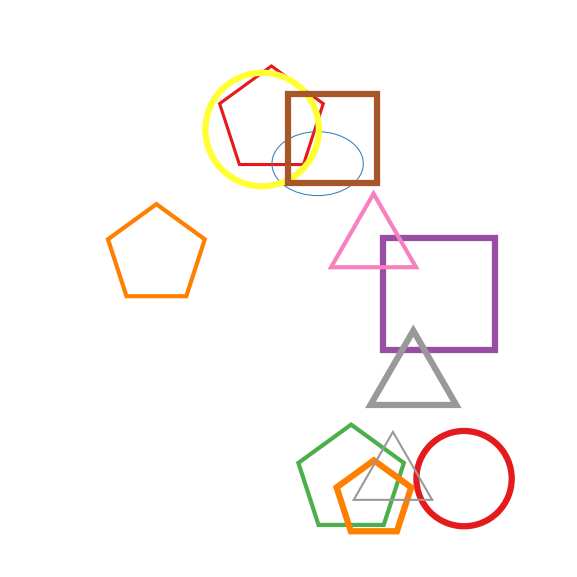[{"shape": "pentagon", "thickness": 1.5, "radius": 0.47, "center": [0.47, 0.791]}, {"shape": "circle", "thickness": 3, "radius": 0.41, "center": [0.804, 0.17]}, {"shape": "oval", "thickness": 0.5, "radius": 0.4, "center": [0.55, 0.716]}, {"shape": "pentagon", "thickness": 2, "radius": 0.48, "center": [0.608, 0.168]}, {"shape": "square", "thickness": 3, "radius": 0.49, "center": [0.76, 0.49]}, {"shape": "pentagon", "thickness": 2, "radius": 0.44, "center": [0.271, 0.558]}, {"shape": "pentagon", "thickness": 3, "radius": 0.34, "center": [0.647, 0.134]}, {"shape": "circle", "thickness": 3, "radius": 0.49, "center": [0.454, 0.775]}, {"shape": "square", "thickness": 3, "radius": 0.39, "center": [0.577, 0.759]}, {"shape": "triangle", "thickness": 2, "radius": 0.42, "center": [0.647, 0.579]}, {"shape": "triangle", "thickness": 3, "radius": 0.43, "center": [0.716, 0.341]}, {"shape": "triangle", "thickness": 1, "radius": 0.39, "center": [0.68, 0.173]}]